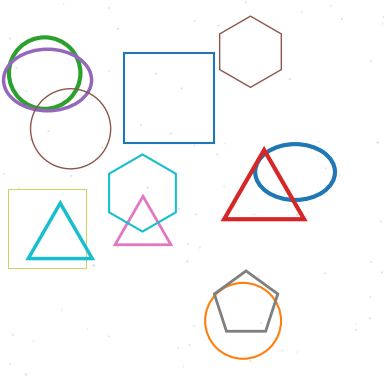[{"shape": "oval", "thickness": 3, "radius": 0.52, "center": [0.766, 0.553]}, {"shape": "square", "thickness": 1.5, "radius": 0.59, "center": [0.438, 0.745]}, {"shape": "circle", "thickness": 1.5, "radius": 0.49, "center": [0.631, 0.167]}, {"shape": "circle", "thickness": 3, "radius": 0.46, "center": [0.116, 0.81]}, {"shape": "triangle", "thickness": 3, "radius": 0.6, "center": [0.686, 0.491]}, {"shape": "oval", "thickness": 2.5, "radius": 0.57, "center": [0.124, 0.792]}, {"shape": "hexagon", "thickness": 1, "radius": 0.46, "center": [0.651, 0.866]}, {"shape": "circle", "thickness": 1, "radius": 0.52, "center": [0.183, 0.666]}, {"shape": "triangle", "thickness": 2, "radius": 0.42, "center": [0.371, 0.406]}, {"shape": "pentagon", "thickness": 2, "radius": 0.43, "center": [0.639, 0.21]}, {"shape": "square", "thickness": 0.5, "radius": 0.51, "center": [0.122, 0.406]}, {"shape": "triangle", "thickness": 2.5, "radius": 0.48, "center": [0.157, 0.376]}, {"shape": "hexagon", "thickness": 1.5, "radius": 0.5, "center": [0.37, 0.499]}]